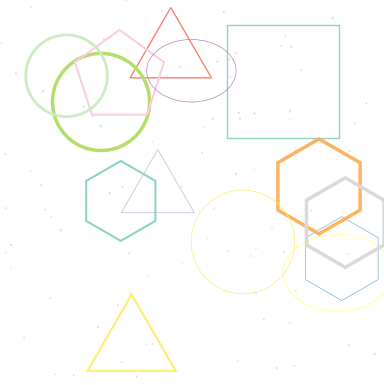[{"shape": "square", "thickness": 1, "radius": 0.73, "center": [0.735, 0.788]}, {"shape": "hexagon", "thickness": 1.5, "radius": 0.52, "center": [0.314, 0.478]}, {"shape": "oval", "thickness": 1, "radius": 0.71, "center": [0.878, 0.291]}, {"shape": "triangle", "thickness": 0.5, "radius": 0.55, "center": [0.41, 0.502]}, {"shape": "triangle", "thickness": 1, "radius": 0.61, "center": [0.444, 0.859]}, {"shape": "hexagon", "thickness": 0.5, "radius": 0.54, "center": [0.888, 0.328]}, {"shape": "hexagon", "thickness": 2.5, "radius": 0.62, "center": [0.829, 0.516]}, {"shape": "circle", "thickness": 2.5, "radius": 0.63, "center": [0.262, 0.735]}, {"shape": "pentagon", "thickness": 1.5, "radius": 0.61, "center": [0.31, 0.801]}, {"shape": "hexagon", "thickness": 2.5, "radius": 0.58, "center": [0.897, 0.422]}, {"shape": "oval", "thickness": 0.5, "radius": 0.58, "center": [0.497, 0.816]}, {"shape": "circle", "thickness": 2, "radius": 0.53, "center": [0.173, 0.803]}, {"shape": "triangle", "thickness": 1.5, "radius": 0.66, "center": [0.342, 0.103]}, {"shape": "circle", "thickness": 0.5, "radius": 0.67, "center": [0.631, 0.372]}]